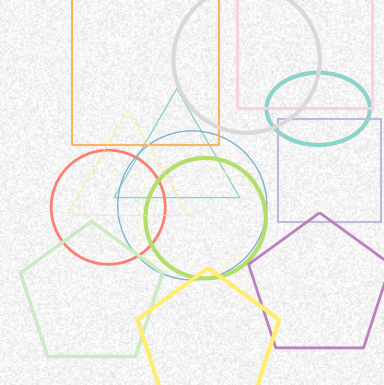[{"shape": "triangle", "thickness": 1, "radius": 0.94, "center": [0.459, 0.581]}, {"shape": "oval", "thickness": 3, "radius": 0.67, "center": [0.826, 0.717]}, {"shape": "hexagon", "thickness": 0.5, "radius": 0.83, "center": [0.509, 0.43]}, {"shape": "square", "thickness": 1.5, "radius": 0.67, "center": [0.856, 0.558]}, {"shape": "circle", "thickness": 2, "radius": 0.74, "center": [0.281, 0.462]}, {"shape": "circle", "thickness": 1, "radius": 0.97, "center": [0.499, 0.467]}, {"shape": "square", "thickness": 1.5, "radius": 0.95, "center": [0.377, 0.814]}, {"shape": "circle", "thickness": 3, "radius": 0.78, "center": [0.534, 0.433]}, {"shape": "square", "thickness": 2, "radius": 0.88, "center": [0.791, 0.895]}, {"shape": "circle", "thickness": 3, "radius": 0.95, "center": [0.641, 0.845]}, {"shape": "pentagon", "thickness": 2, "radius": 0.97, "center": [0.83, 0.253]}, {"shape": "pentagon", "thickness": 2.5, "radius": 0.97, "center": [0.238, 0.231]}, {"shape": "pentagon", "thickness": 3, "radius": 0.97, "center": [0.541, 0.11]}, {"shape": "triangle", "thickness": 0.5, "radius": 0.91, "center": [0.332, 0.532]}]